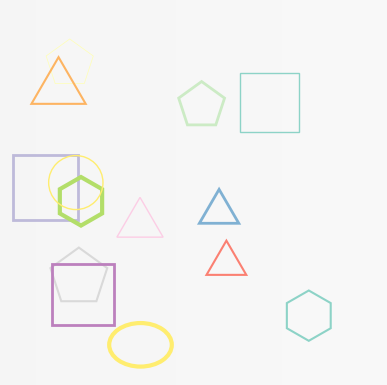[{"shape": "hexagon", "thickness": 1.5, "radius": 0.33, "center": [0.797, 0.18]}, {"shape": "square", "thickness": 1, "radius": 0.38, "center": [0.695, 0.734]}, {"shape": "pentagon", "thickness": 0.5, "radius": 0.32, "center": [0.18, 0.835]}, {"shape": "square", "thickness": 2, "radius": 0.42, "center": [0.117, 0.513]}, {"shape": "triangle", "thickness": 1.5, "radius": 0.3, "center": [0.584, 0.316]}, {"shape": "triangle", "thickness": 2, "radius": 0.29, "center": [0.565, 0.449]}, {"shape": "triangle", "thickness": 1.5, "radius": 0.4, "center": [0.151, 0.771]}, {"shape": "hexagon", "thickness": 3, "radius": 0.32, "center": [0.209, 0.477]}, {"shape": "triangle", "thickness": 1, "radius": 0.34, "center": [0.361, 0.418]}, {"shape": "pentagon", "thickness": 1.5, "radius": 0.39, "center": [0.203, 0.28]}, {"shape": "square", "thickness": 2, "radius": 0.4, "center": [0.215, 0.236]}, {"shape": "pentagon", "thickness": 2, "radius": 0.31, "center": [0.52, 0.726]}, {"shape": "circle", "thickness": 1, "radius": 0.35, "center": [0.196, 0.526]}, {"shape": "oval", "thickness": 3, "radius": 0.4, "center": [0.363, 0.104]}]